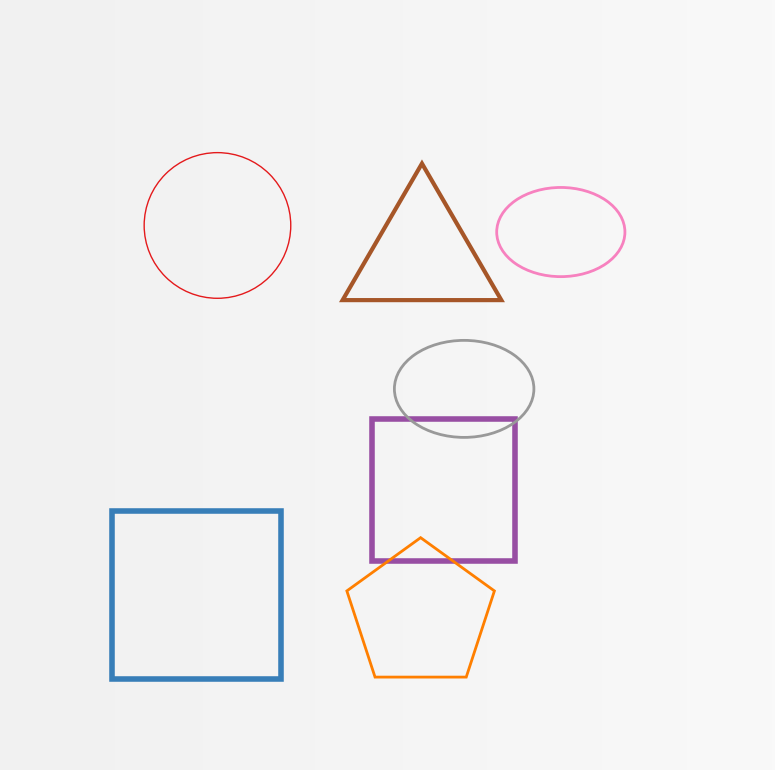[{"shape": "circle", "thickness": 0.5, "radius": 0.47, "center": [0.281, 0.707]}, {"shape": "square", "thickness": 2, "radius": 0.55, "center": [0.253, 0.227]}, {"shape": "square", "thickness": 2, "radius": 0.46, "center": [0.572, 0.364]}, {"shape": "pentagon", "thickness": 1, "radius": 0.5, "center": [0.543, 0.202]}, {"shape": "triangle", "thickness": 1.5, "radius": 0.59, "center": [0.544, 0.669]}, {"shape": "oval", "thickness": 1, "radius": 0.41, "center": [0.724, 0.699]}, {"shape": "oval", "thickness": 1, "radius": 0.45, "center": [0.599, 0.495]}]